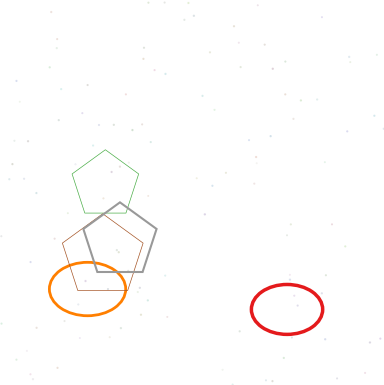[{"shape": "oval", "thickness": 2.5, "radius": 0.46, "center": [0.746, 0.196]}, {"shape": "pentagon", "thickness": 0.5, "radius": 0.45, "center": [0.274, 0.52]}, {"shape": "oval", "thickness": 2, "radius": 0.5, "center": [0.227, 0.249]}, {"shape": "pentagon", "thickness": 0.5, "radius": 0.55, "center": [0.267, 0.335]}, {"shape": "pentagon", "thickness": 1.5, "radius": 0.5, "center": [0.312, 0.374]}]